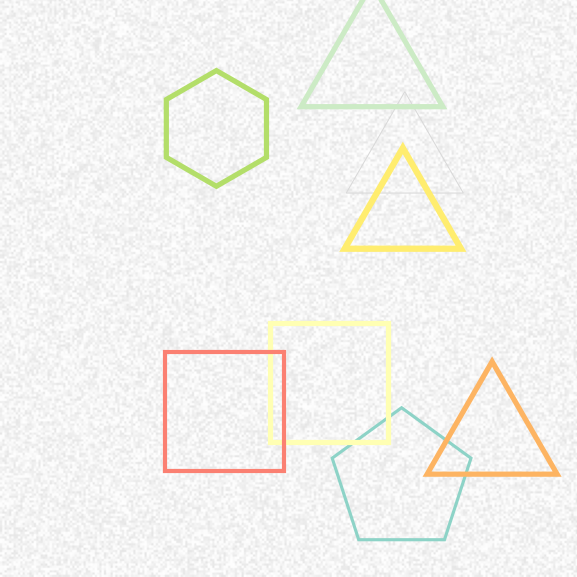[{"shape": "pentagon", "thickness": 1.5, "radius": 0.63, "center": [0.695, 0.167]}, {"shape": "square", "thickness": 2.5, "radius": 0.51, "center": [0.569, 0.337]}, {"shape": "square", "thickness": 2, "radius": 0.51, "center": [0.389, 0.287]}, {"shape": "triangle", "thickness": 2.5, "radius": 0.65, "center": [0.852, 0.243]}, {"shape": "hexagon", "thickness": 2.5, "radius": 0.5, "center": [0.375, 0.777]}, {"shape": "triangle", "thickness": 0.5, "radius": 0.59, "center": [0.701, 0.723]}, {"shape": "triangle", "thickness": 2.5, "radius": 0.71, "center": [0.644, 0.885]}, {"shape": "triangle", "thickness": 3, "radius": 0.58, "center": [0.698, 0.627]}]